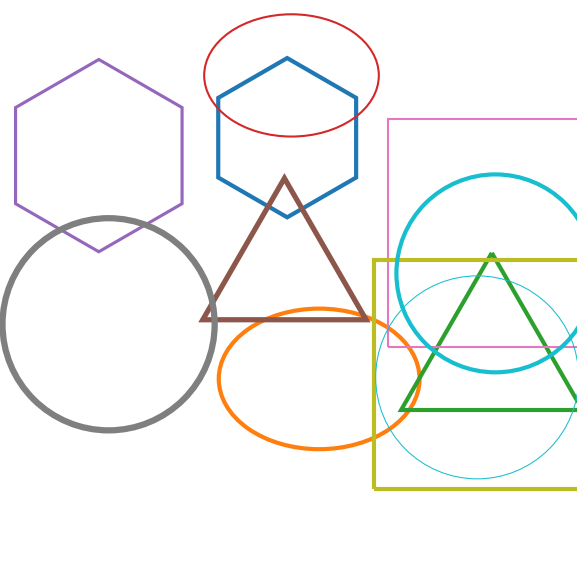[{"shape": "hexagon", "thickness": 2, "radius": 0.69, "center": [0.497, 0.761]}, {"shape": "oval", "thickness": 2, "radius": 0.87, "center": [0.553, 0.343]}, {"shape": "triangle", "thickness": 2, "radius": 0.91, "center": [0.852, 0.38]}, {"shape": "oval", "thickness": 1, "radius": 0.76, "center": [0.505, 0.869]}, {"shape": "hexagon", "thickness": 1.5, "radius": 0.83, "center": [0.171, 0.73]}, {"shape": "triangle", "thickness": 2.5, "radius": 0.82, "center": [0.493, 0.527]}, {"shape": "square", "thickness": 1, "radius": 0.99, "center": [0.87, 0.596]}, {"shape": "circle", "thickness": 3, "radius": 0.92, "center": [0.188, 0.438]}, {"shape": "square", "thickness": 2, "radius": 0.99, "center": [0.845, 0.35]}, {"shape": "circle", "thickness": 0.5, "radius": 0.88, "center": [0.826, 0.346]}, {"shape": "circle", "thickness": 2, "radius": 0.86, "center": [0.858, 0.526]}]